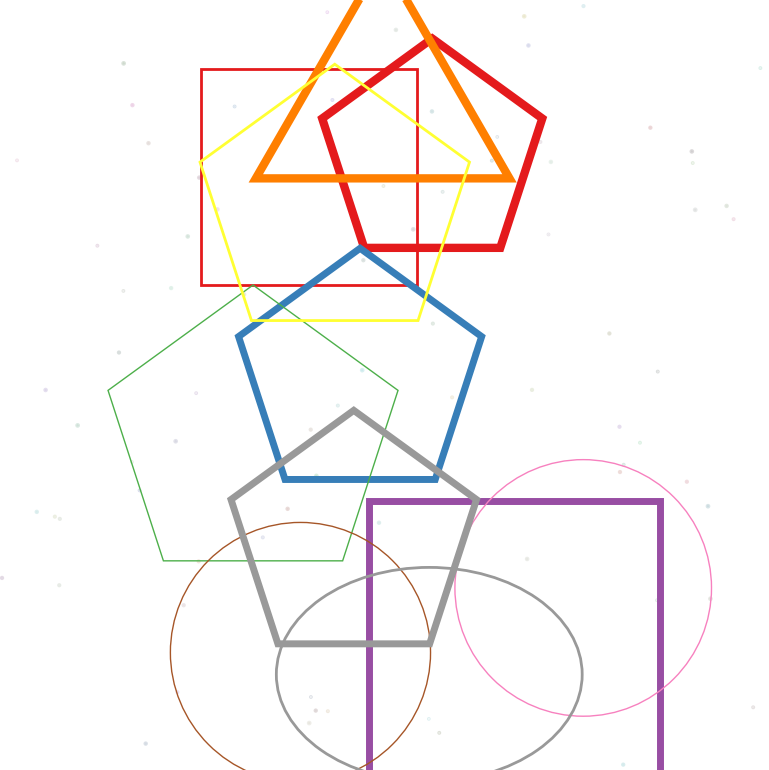[{"shape": "square", "thickness": 1, "radius": 0.7, "center": [0.401, 0.77]}, {"shape": "pentagon", "thickness": 3, "radius": 0.75, "center": [0.561, 0.8]}, {"shape": "pentagon", "thickness": 2.5, "radius": 0.83, "center": [0.468, 0.512]}, {"shape": "pentagon", "thickness": 0.5, "radius": 0.99, "center": [0.329, 0.432]}, {"shape": "square", "thickness": 2.5, "radius": 0.95, "center": [0.668, 0.159]}, {"shape": "triangle", "thickness": 3, "radius": 0.95, "center": [0.497, 0.863]}, {"shape": "pentagon", "thickness": 1, "radius": 0.92, "center": [0.435, 0.733]}, {"shape": "circle", "thickness": 0.5, "radius": 0.84, "center": [0.39, 0.153]}, {"shape": "circle", "thickness": 0.5, "radius": 0.83, "center": [0.757, 0.236]}, {"shape": "oval", "thickness": 1, "radius": 0.99, "center": [0.557, 0.124]}, {"shape": "pentagon", "thickness": 2.5, "radius": 0.84, "center": [0.459, 0.299]}]